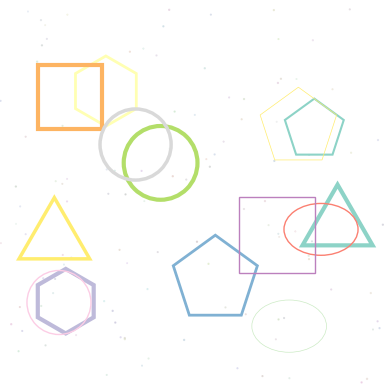[{"shape": "triangle", "thickness": 3, "radius": 0.53, "center": [0.877, 0.415]}, {"shape": "pentagon", "thickness": 1.5, "radius": 0.4, "center": [0.816, 0.663]}, {"shape": "hexagon", "thickness": 2, "radius": 0.46, "center": [0.275, 0.763]}, {"shape": "hexagon", "thickness": 3, "radius": 0.42, "center": [0.171, 0.218]}, {"shape": "oval", "thickness": 1, "radius": 0.48, "center": [0.834, 0.404]}, {"shape": "pentagon", "thickness": 2, "radius": 0.57, "center": [0.559, 0.274]}, {"shape": "square", "thickness": 3, "radius": 0.42, "center": [0.182, 0.749]}, {"shape": "circle", "thickness": 3, "radius": 0.48, "center": [0.417, 0.577]}, {"shape": "circle", "thickness": 1, "radius": 0.42, "center": [0.153, 0.214]}, {"shape": "circle", "thickness": 2.5, "radius": 0.46, "center": [0.352, 0.625]}, {"shape": "square", "thickness": 1, "radius": 0.49, "center": [0.719, 0.39]}, {"shape": "oval", "thickness": 0.5, "radius": 0.48, "center": [0.751, 0.153]}, {"shape": "triangle", "thickness": 2.5, "radius": 0.53, "center": [0.141, 0.381]}, {"shape": "pentagon", "thickness": 0.5, "radius": 0.52, "center": [0.775, 0.669]}]